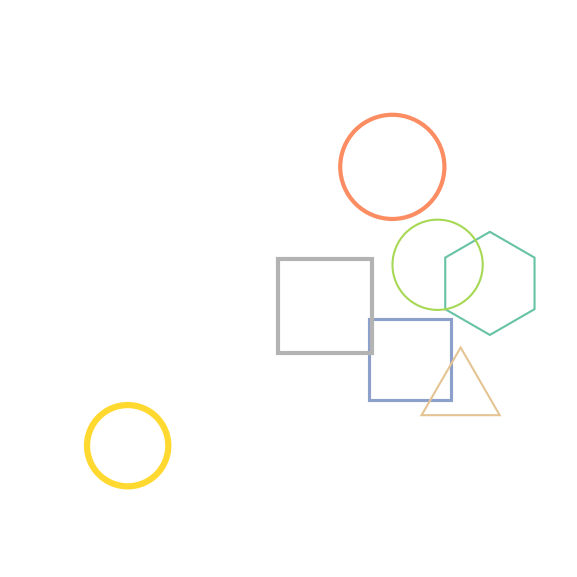[{"shape": "hexagon", "thickness": 1, "radius": 0.45, "center": [0.848, 0.508]}, {"shape": "circle", "thickness": 2, "radius": 0.45, "center": [0.679, 0.71]}, {"shape": "square", "thickness": 1.5, "radius": 0.35, "center": [0.709, 0.376]}, {"shape": "circle", "thickness": 1, "radius": 0.39, "center": [0.758, 0.541]}, {"shape": "circle", "thickness": 3, "radius": 0.35, "center": [0.221, 0.227]}, {"shape": "triangle", "thickness": 1, "radius": 0.39, "center": [0.798, 0.319]}, {"shape": "square", "thickness": 2, "radius": 0.41, "center": [0.563, 0.469]}]